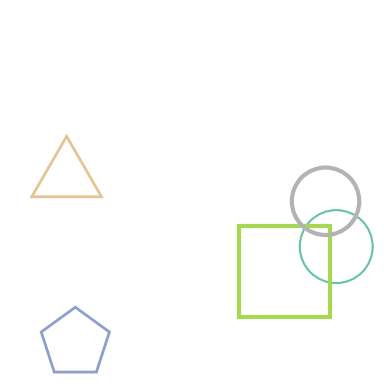[{"shape": "circle", "thickness": 1.5, "radius": 0.47, "center": [0.873, 0.36]}, {"shape": "pentagon", "thickness": 2, "radius": 0.47, "center": [0.196, 0.109]}, {"shape": "square", "thickness": 3, "radius": 0.59, "center": [0.738, 0.295]}, {"shape": "triangle", "thickness": 2, "radius": 0.52, "center": [0.173, 0.541]}, {"shape": "circle", "thickness": 3, "radius": 0.44, "center": [0.846, 0.477]}]